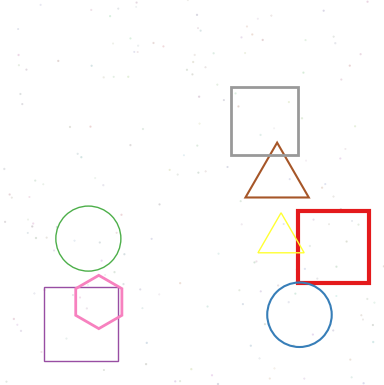[{"shape": "square", "thickness": 3, "radius": 0.46, "center": [0.866, 0.359]}, {"shape": "circle", "thickness": 1.5, "radius": 0.42, "center": [0.778, 0.182]}, {"shape": "circle", "thickness": 1, "radius": 0.42, "center": [0.23, 0.38]}, {"shape": "square", "thickness": 1, "radius": 0.48, "center": [0.21, 0.157]}, {"shape": "triangle", "thickness": 1, "radius": 0.35, "center": [0.73, 0.378]}, {"shape": "triangle", "thickness": 1.5, "radius": 0.47, "center": [0.72, 0.535]}, {"shape": "hexagon", "thickness": 2, "radius": 0.35, "center": [0.257, 0.216]}, {"shape": "square", "thickness": 2, "radius": 0.44, "center": [0.687, 0.686]}]